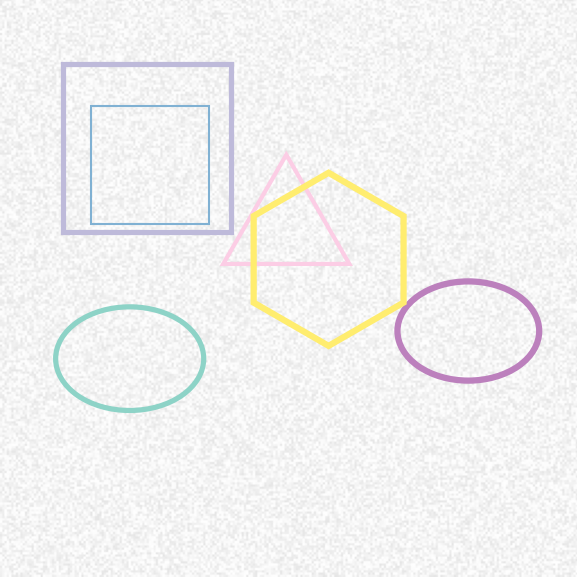[{"shape": "oval", "thickness": 2.5, "radius": 0.64, "center": [0.225, 0.378]}, {"shape": "square", "thickness": 2.5, "radius": 0.73, "center": [0.255, 0.743]}, {"shape": "square", "thickness": 1, "radius": 0.51, "center": [0.26, 0.714]}, {"shape": "triangle", "thickness": 2, "radius": 0.63, "center": [0.496, 0.605]}, {"shape": "oval", "thickness": 3, "radius": 0.61, "center": [0.811, 0.426]}, {"shape": "hexagon", "thickness": 3, "radius": 0.75, "center": [0.569, 0.55]}]